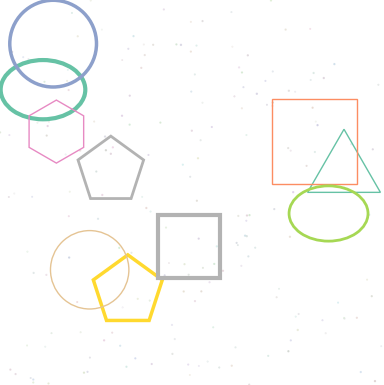[{"shape": "oval", "thickness": 3, "radius": 0.55, "center": [0.112, 0.767]}, {"shape": "triangle", "thickness": 1, "radius": 0.55, "center": [0.894, 0.555]}, {"shape": "square", "thickness": 1, "radius": 0.55, "center": [0.816, 0.633]}, {"shape": "circle", "thickness": 2.5, "radius": 0.56, "center": [0.138, 0.887]}, {"shape": "hexagon", "thickness": 1, "radius": 0.41, "center": [0.146, 0.658]}, {"shape": "oval", "thickness": 2, "radius": 0.51, "center": [0.853, 0.445]}, {"shape": "pentagon", "thickness": 2.5, "radius": 0.47, "center": [0.332, 0.244]}, {"shape": "circle", "thickness": 1, "radius": 0.51, "center": [0.233, 0.299]}, {"shape": "square", "thickness": 3, "radius": 0.41, "center": [0.49, 0.359]}, {"shape": "pentagon", "thickness": 2, "radius": 0.45, "center": [0.288, 0.557]}]